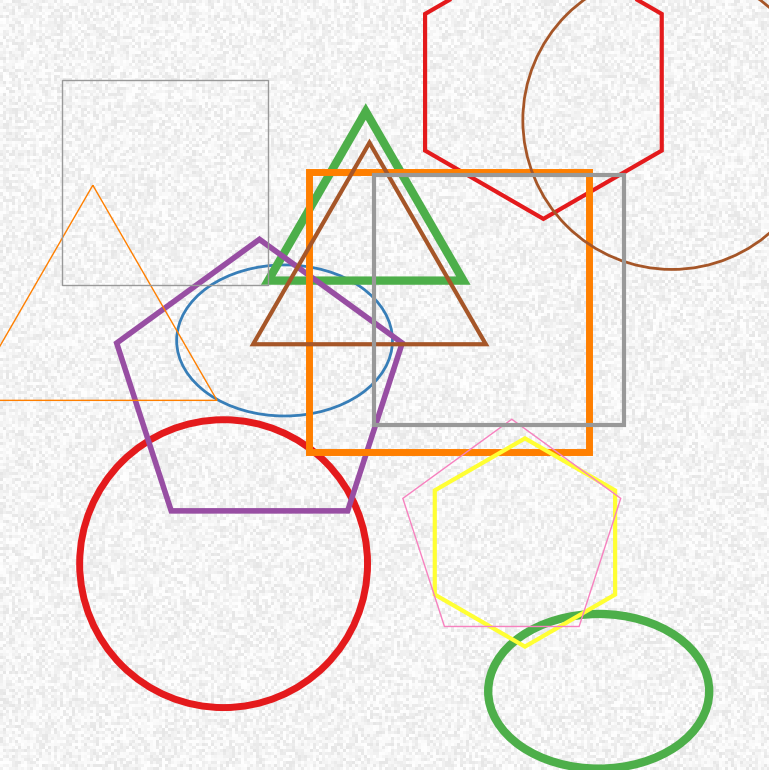[{"shape": "hexagon", "thickness": 1.5, "radius": 0.89, "center": [0.706, 0.893]}, {"shape": "circle", "thickness": 2.5, "radius": 0.93, "center": [0.29, 0.268]}, {"shape": "oval", "thickness": 1, "radius": 0.7, "center": [0.37, 0.558]}, {"shape": "triangle", "thickness": 3, "radius": 0.73, "center": [0.475, 0.709]}, {"shape": "oval", "thickness": 3, "radius": 0.72, "center": [0.778, 0.102]}, {"shape": "pentagon", "thickness": 2, "radius": 0.97, "center": [0.337, 0.494]}, {"shape": "triangle", "thickness": 0.5, "radius": 0.93, "center": [0.121, 0.573]}, {"shape": "square", "thickness": 2.5, "radius": 0.91, "center": [0.583, 0.594]}, {"shape": "hexagon", "thickness": 1.5, "radius": 0.68, "center": [0.682, 0.295]}, {"shape": "circle", "thickness": 1, "radius": 0.97, "center": [0.873, 0.844]}, {"shape": "triangle", "thickness": 1.5, "radius": 0.87, "center": [0.48, 0.64]}, {"shape": "pentagon", "thickness": 0.5, "radius": 0.74, "center": [0.665, 0.307]}, {"shape": "square", "thickness": 0.5, "radius": 0.67, "center": [0.214, 0.763]}, {"shape": "square", "thickness": 1.5, "radius": 0.81, "center": [0.649, 0.61]}]